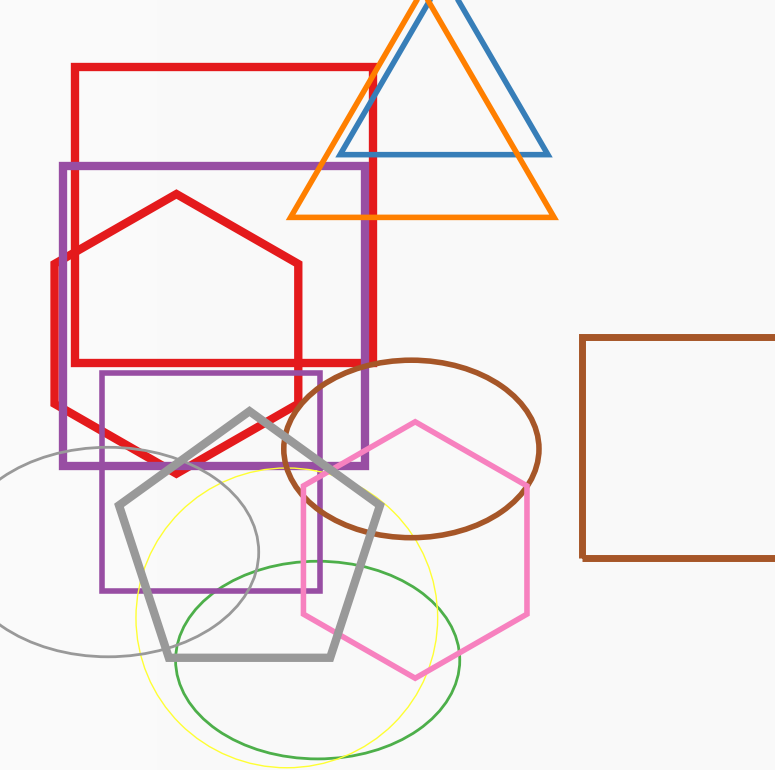[{"shape": "hexagon", "thickness": 3, "radius": 0.91, "center": [0.228, 0.566]}, {"shape": "square", "thickness": 3, "radius": 0.96, "center": [0.289, 0.721]}, {"shape": "triangle", "thickness": 2, "radius": 0.77, "center": [0.573, 0.877]}, {"shape": "oval", "thickness": 1, "radius": 0.92, "center": [0.41, 0.143]}, {"shape": "square", "thickness": 2, "radius": 0.71, "center": [0.272, 0.374]}, {"shape": "square", "thickness": 3, "radius": 0.97, "center": [0.276, 0.59]}, {"shape": "triangle", "thickness": 2, "radius": 0.98, "center": [0.545, 0.816]}, {"shape": "circle", "thickness": 0.5, "radius": 0.97, "center": [0.37, 0.198]}, {"shape": "oval", "thickness": 2, "radius": 0.82, "center": [0.531, 0.417]}, {"shape": "square", "thickness": 2.5, "radius": 0.72, "center": [0.894, 0.418]}, {"shape": "hexagon", "thickness": 2, "radius": 0.83, "center": [0.536, 0.286]}, {"shape": "oval", "thickness": 1, "radius": 0.97, "center": [0.139, 0.283]}, {"shape": "pentagon", "thickness": 3, "radius": 0.89, "center": [0.322, 0.289]}]